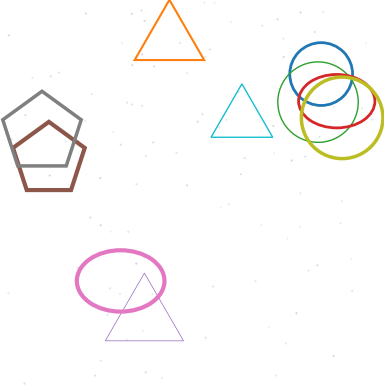[{"shape": "circle", "thickness": 2, "radius": 0.41, "center": [0.834, 0.808]}, {"shape": "triangle", "thickness": 1.5, "radius": 0.52, "center": [0.44, 0.896]}, {"shape": "circle", "thickness": 1, "radius": 0.52, "center": [0.826, 0.735]}, {"shape": "oval", "thickness": 2, "radius": 0.5, "center": [0.875, 0.737]}, {"shape": "triangle", "thickness": 0.5, "radius": 0.59, "center": [0.375, 0.173]}, {"shape": "pentagon", "thickness": 3, "radius": 0.49, "center": [0.127, 0.586]}, {"shape": "oval", "thickness": 3, "radius": 0.57, "center": [0.313, 0.27]}, {"shape": "pentagon", "thickness": 2.5, "radius": 0.54, "center": [0.109, 0.656]}, {"shape": "circle", "thickness": 2.5, "radius": 0.53, "center": [0.889, 0.694]}, {"shape": "triangle", "thickness": 1, "radius": 0.46, "center": [0.628, 0.69]}]